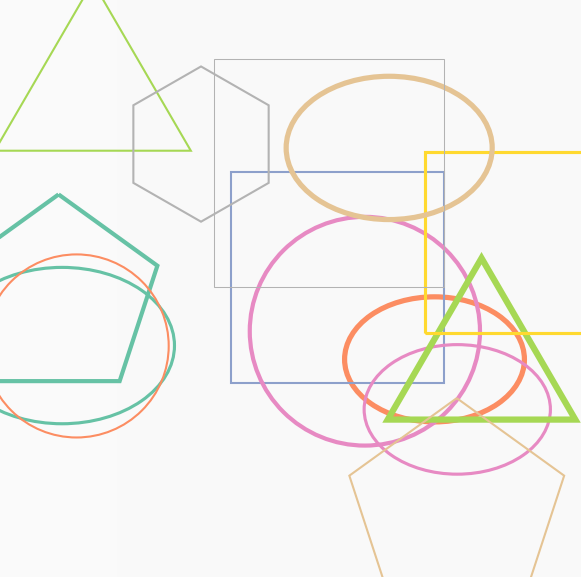[{"shape": "oval", "thickness": 1.5, "radius": 0.97, "center": [0.107, 0.401]}, {"shape": "pentagon", "thickness": 2, "radius": 0.89, "center": [0.101, 0.484]}, {"shape": "circle", "thickness": 1, "radius": 0.79, "center": [0.132, 0.4]}, {"shape": "oval", "thickness": 2.5, "radius": 0.77, "center": [0.748, 0.377]}, {"shape": "square", "thickness": 1, "radius": 0.91, "center": [0.58, 0.518]}, {"shape": "circle", "thickness": 2, "radius": 0.99, "center": [0.628, 0.426]}, {"shape": "oval", "thickness": 1.5, "radius": 0.8, "center": [0.787, 0.29]}, {"shape": "triangle", "thickness": 3, "radius": 0.93, "center": [0.828, 0.366]}, {"shape": "triangle", "thickness": 1, "radius": 0.97, "center": [0.16, 0.836]}, {"shape": "square", "thickness": 1.5, "radius": 0.78, "center": [0.887, 0.579]}, {"shape": "oval", "thickness": 2.5, "radius": 0.89, "center": [0.67, 0.743]}, {"shape": "pentagon", "thickness": 1, "radius": 0.97, "center": [0.786, 0.115]}, {"shape": "hexagon", "thickness": 1, "radius": 0.67, "center": [0.346, 0.75]}, {"shape": "square", "thickness": 0.5, "radius": 0.99, "center": [0.566, 0.7]}]